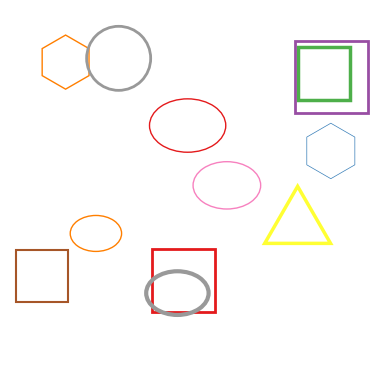[{"shape": "square", "thickness": 2, "radius": 0.41, "center": [0.477, 0.271]}, {"shape": "oval", "thickness": 1, "radius": 0.5, "center": [0.487, 0.674]}, {"shape": "hexagon", "thickness": 0.5, "radius": 0.36, "center": [0.859, 0.608]}, {"shape": "square", "thickness": 2.5, "radius": 0.34, "center": [0.842, 0.809]}, {"shape": "square", "thickness": 2, "radius": 0.47, "center": [0.862, 0.8]}, {"shape": "hexagon", "thickness": 1, "radius": 0.35, "center": [0.17, 0.839]}, {"shape": "oval", "thickness": 1, "radius": 0.33, "center": [0.249, 0.394]}, {"shape": "triangle", "thickness": 2.5, "radius": 0.49, "center": [0.773, 0.417]}, {"shape": "square", "thickness": 1.5, "radius": 0.34, "center": [0.109, 0.283]}, {"shape": "oval", "thickness": 1, "radius": 0.44, "center": [0.589, 0.519]}, {"shape": "circle", "thickness": 2, "radius": 0.42, "center": [0.308, 0.848]}, {"shape": "oval", "thickness": 3, "radius": 0.41, "center": [0.461, 0.239]}]